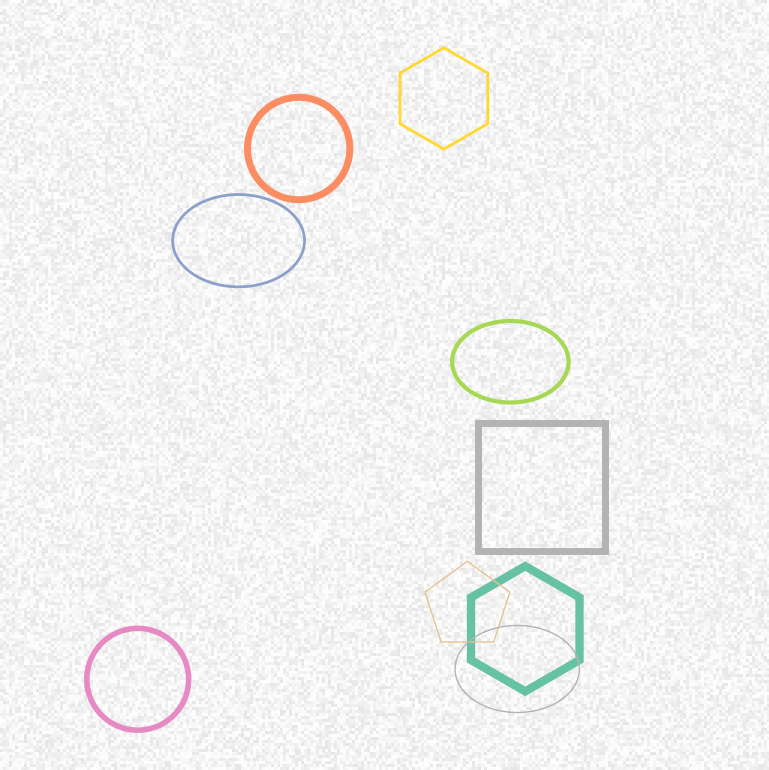[{"shape": "hexagon", "thickness": 3, "radius": 0.41, "center": [0.682, 0.183]}, {"shape": "circle", "thickness": 2.5, "radius": 0.33, "center": [0.388, 0.807]}, {"shape": "oval", "thickness": 1, "radius": 0.43, "center": [0.31, 0.687]}, {"shape": "circle", "thickness": 2, "radius": 0.33, "center": [0.179, 0.118]}, {"shape": "oval", "thickness": 1.5, "radius": 0.38, "center": [0.663, 0.53]}, {"shape": "hexagon", "thickness": 1, "radius": 0.33, "center": [0.576, 0.872]}, {"shape": "pentagon", "thickness": 0.5, "radius": 0.29, "center": [0.607, 0.213]}, {"shape": "oval", "thickness": 0.5, "radius": 0.4, "center": [0.672, 0.131]}, {"shape": "square", "thickness": 2.5, "radius": 0.42, "center": [0.703, 0.368]}]